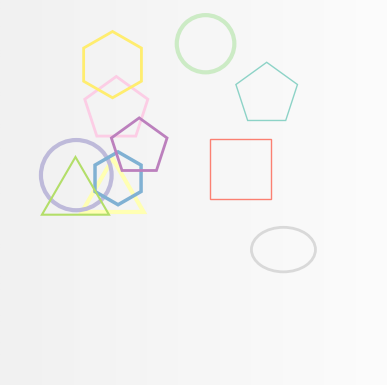[{"shape": "pentagon", "thickness": 1, "radius": 0.42, "center": [0.688, 0.755]}, {"shape": "triangle", "thickness": 3, "radius": 0.46, "center": [0.291, 0.496]}, {"shape": "circle", "thickness": 3, "radius": 0.46, "center": [0.197, 0.545]}, {"shape": "square", "thickness": 1, "radius": 0.39, "center": [0.621, 0.561]}, {"shape": "hexagon", "thickness": 2.5, "radius": 0.34, "center": [0.305, 0.537]}, {"shape": "triangle", "thickness": 1.5, "radius": 0.5, "center": [0.195, 0.492]}, {"shape": "pentagon", "thickness": 2, "radius": 0.43, "center": [0.3, 0.716]}, {"shape": "oval", "thickness": 2, "radius": 0.41, "center": [0.731, 0.352]}, {"shape": "pentagon", "thickness": 2, "radius": 0.38, "center": [0.359, 0.618]}, {"shape": "circle", "thickness": 3, "radius": 0.37, "center": [0.53, 0.886]}, {"shape": "hexagon", "thickness": 2, "radius": 0.43, "center": [0.29, 0.832]}]